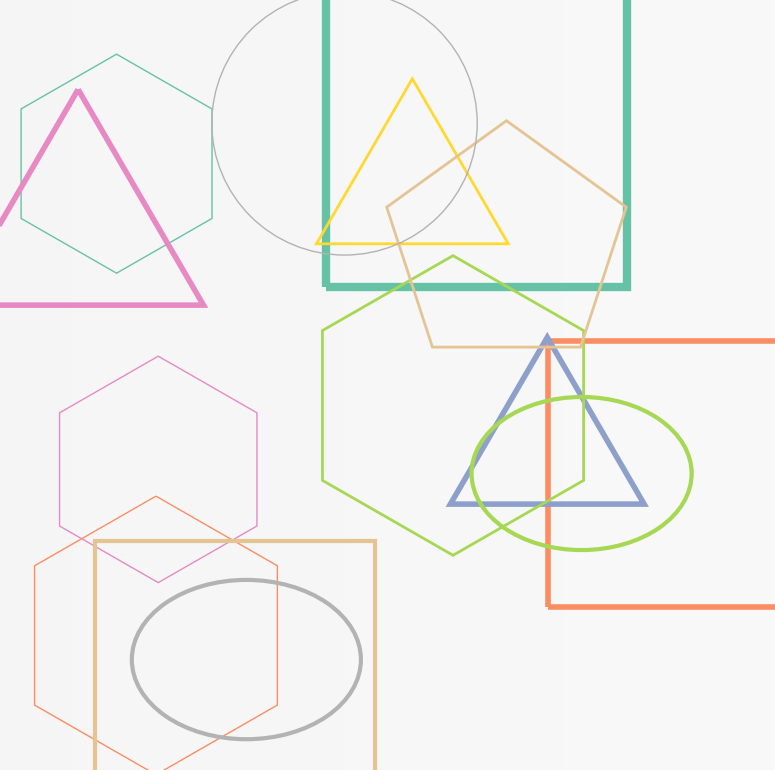[{"shape": "square", "thickness": 3, "radius": 0.97, "center": [0.615, 0.822]}, {"shape": "hexagon", "thickness": 0.5, "radius": 0.71, "center": [0.15, 0.787]}, {"shape": "hexagon", "thickness": 0.5, "radius": 0.9, "center": [0.201, 0.175]}, {"shape": "square", "thickness": 2, "radius": 0.86, "center": [0.88, 0.385]}, {"shape": "triangle", "thickness": 2, "radius": 0.72, "center": [0.706, 0.417]}, {"shape": "triangle", "thickness": 2, "radius": 0.93, "center": [0.101, 0.697]}, {"shape": "hexagon", "thickness": 0.5, "radius": 0.74, "center": [0.204, 0.39]}, {"shape": "hexagon", "thickness": 1, "radius": 0.97, "center": [0.585, 0.473]}, {"shape": "oval", "thickness": 1.5, "radius": 0.71, "center": [0.75, 0.385]}, {"shape": "triangle", "thickness": 1, "radius": 0.71, "center": [0.532, 0.755]}, {"shape": "pentagon", "thickness": 1, "radius": 0.81, "center": [0.654, 0.681]}, {"shape": "square", "thickness": 1.5, "radius": 0.9, "center": [0.304, 0.117]}, {"shape": "oval", "thickness": 1.5, "radius": 0.74, "center": [0.318, 0.143]}, {"shape": "circle", "thickness": 0.5, "radius": 0.86, "center": [0.445, 0.84]}]